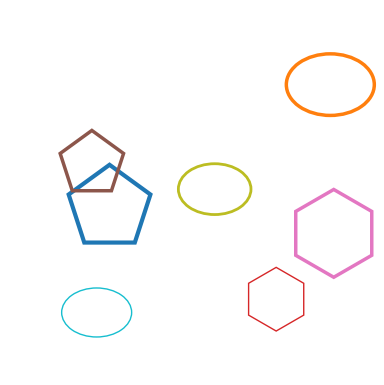[{"shape": "pentagon", "thickness": 3, "radius": 0.56, "center": [0.285, 0.46]}, {"shape": "oval", "thickness": 2.5, "radius": 0.57, "center": [0.858, 0.78]}, {"shape": "hexagon", "thickness": 1, "radius": 0.41, "center": [0.717, 0.223]}, {"shape": "pentagon", "thickness": 2.5, "radius": 0.43, "center": [0.239, 0.575]}, {"shape": "hexagon", "thickness": 2.5, "radius": 0.57, "center": [0.867, 0.394]}, {"shape": "oval", "thickness": 2, "radius": 0.47, "center": [0.558, 0.509]}, {"shape": "oval", "thickness": 1, "radius": 0.45, "center": [0.251, 0.188]}]